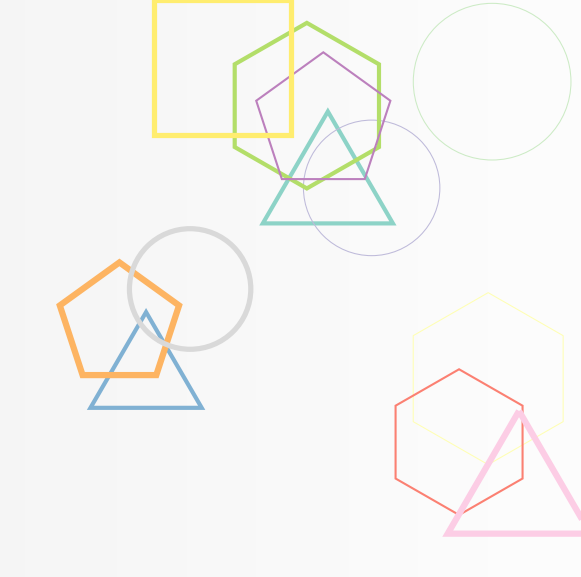[{"shape": "triangle", "thickness": 2, "radius": 0.65, "center": [0.564, 0.677]}, {"shape": "hexagon", "thickness": 0.5, "radius": 0.74, "center": [0.84, 0.343]}, {"shape": "circle", "thickness": 0.5, "radius": 0.59, "center": [0.639, 0.674]}, {"shape": "hexagon", "thickness": 1, "radius": 0.63, "center": [0.79, 0.234]}, {"shape": "triangle", "thickness": 2, "radius": 0.55, "center": [0.251, 0.348]}, {"shape": "pentagon", "thickness": 3, "radius": 0.54, "center": [0.205, 0.437]}, {"shape": "hexagon", "thickness": 2, "radius": 0.72, "center": [0.528, 0.816]}, {"shape": "triangle", "thickness": 3, "radius": 0.71, "center": [0.893, 0.146]}, {"shape": "circle", "thickness": 2.5, "radius": 0.52, "center": [0.327, 0.499]}, {"shape": "pentagon", "thickness": 1, "radius": 0.61, "center": [0.556, 0.787]}, {"shape": "circle", "thickness": 0.5, "radius": 0.68, "center": [0.847, 0.858]}, {"shape": "square", "thickness": 2.5, "radius": 0.59, "center": [0.383, 0.882]}]